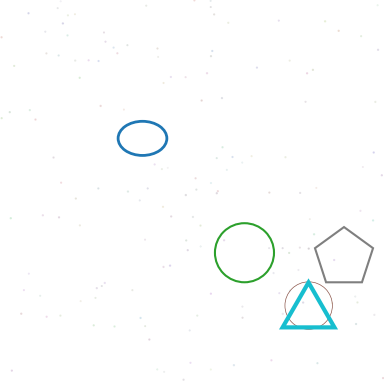[{"shape": "oval", "thickness": 2, "radius": 0.32, "center": [0.37, 0.641]}, {"shape": "circle", "thickness": 1.5, "radius": 0.38, "center": [0.635, 0.344]}, {"shape": "circle", "thickness": 0.5, "radius": 0.31, "center": [0.802, 0.206]}, {"shape": "pentagon", "thickness": 1.5, "radius": 0.4, "center": [0.894, 0.331]}, {"shape": "triangle", "thickness": 3, "radius": 0.39, "center": [0.801, 0.189]}]